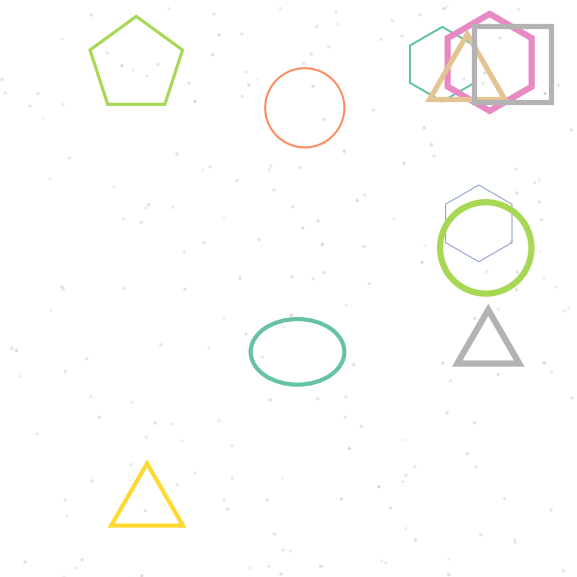[{"shape": "oval", "thickness": 2, "radius": 0.41, "center": [0.515, 0.39]}, {"shape": "hexagon", "thickness": 1, "radius": 0.32, "center": [0.766, 0.888]}, {"shape": "circle", "thickness": 1, "radius": 0.34, "center": [0.528, 0.812]}, {"shape": "hexagon", "thickness": 0.5, "radius": 0.33, "center": [0.829, 0.612]}, {"shape": "hexagon", "thickness": 3, "radius": 0.42, "center": [0.848, 0.891]}, {"shape": "pentagon", "thickness": 1.5, "radius": 0.42, "center": [0.236, 0.887]}, {"shape": "circle", "thickness": 3, "radius": 0.4, "center": [0.841, 0.57]}, {"shape": "triangle", "thickness": 2, "radius": 0.36, "center": [0.255, 0.125]}, {"shape": "triangle", "thickness": 2.5, "radius": 0.38, "center": [0.809, 0.865]}, {"shape": "triangle", "thickness": 3, "radius": 0.31, "center": [0.845, 0.401]}, {"shape": "square", "thickness": 2.5, "radius": 0.33, "center": [0.888, 0.888]}]